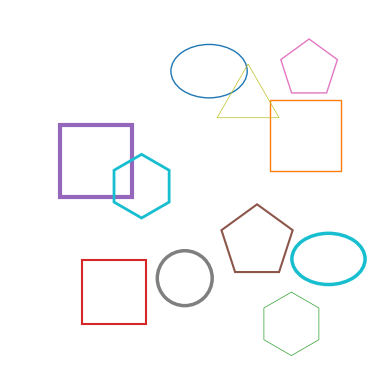[{"shape": "oval", "thickness": 1, "radius": 0.5, "center": [0.543, 0.815]}, {"shape": "square", "thickness": 1, "radius": 0.46, "center": [0.793, 0.648]}, {"shape": "hexagon", "thickness": 0.5, "radius": 0.41, "center": [0.757, 0.159]}, {"shape": "square", "thickness": 1.5, "radius": 0.42, "center": [0.297, 0.241]}, {"shape": "square", "thickness": 3, "radius": 0.47, "center": [0.25, 0.582]}, {"shape": "pentagon", "thickness": 1.5, "radius": 0.49, "center": [0.668, 0.372]}, {"shape": "pentagon", "thickness": 1, "radius": 0.39, "center": [0.803, 0.821]}, {"shape": "circle", "thickness": 2.5, "radius": 0.36, "center": [0.48, 0.277]}, {"shape": "triangle", "thickness": 0.5, "radius": 0.46, "center": [0.644, 0.741]}, {"shape": "hexagon", "thickness": 2, "radius": 0.41, "center": [0.368, 0.516]}, {"shape": "oval", "thickness": 2.5, "radius": 0.48, "center": [0.853, 0.327]}]